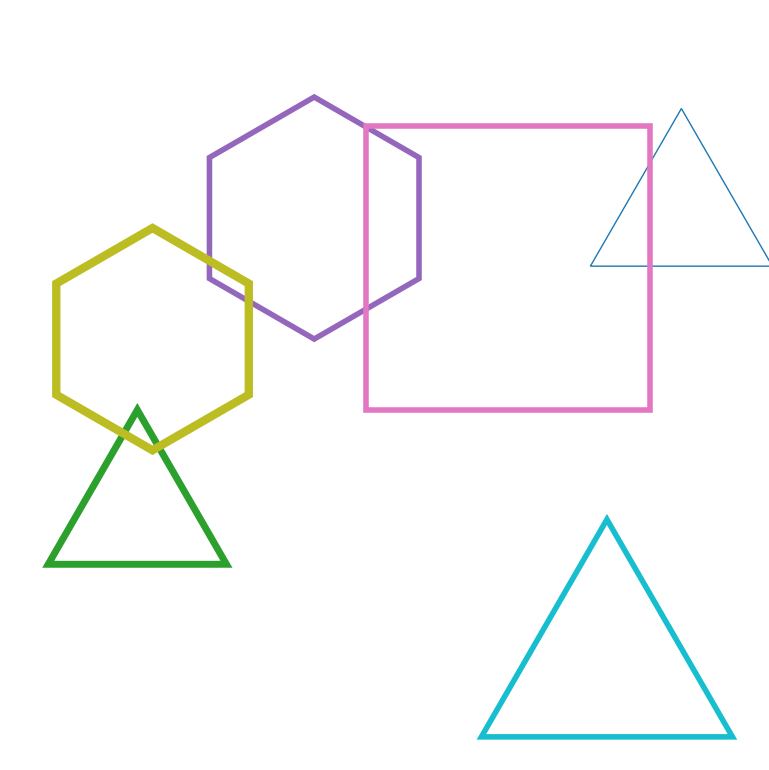[{"shape": "triangle", "thickness": 0.5, "radius": 0.68, "center": [0.885, 0.723]}, {"shape": "triangle", "thickness": 2.5, "radius": 0.67, "center": [0.178, 0.334]}, {"shape": "hexagon", "thickness": 2, "radius": 0.79, "center": [0.408, 0.717]}, {"shape": "square", "thickness": 2, "radius": 0.92, "center": [0.66, 0.652]}, {"shape": "hexagon", "thickness": 3, "radius": 0.72, "center": [0.198, 0.56]}, {"shape": "triangle", "thickness": 2, "radius": 0.94, "center": [0.788, 0.137]}]